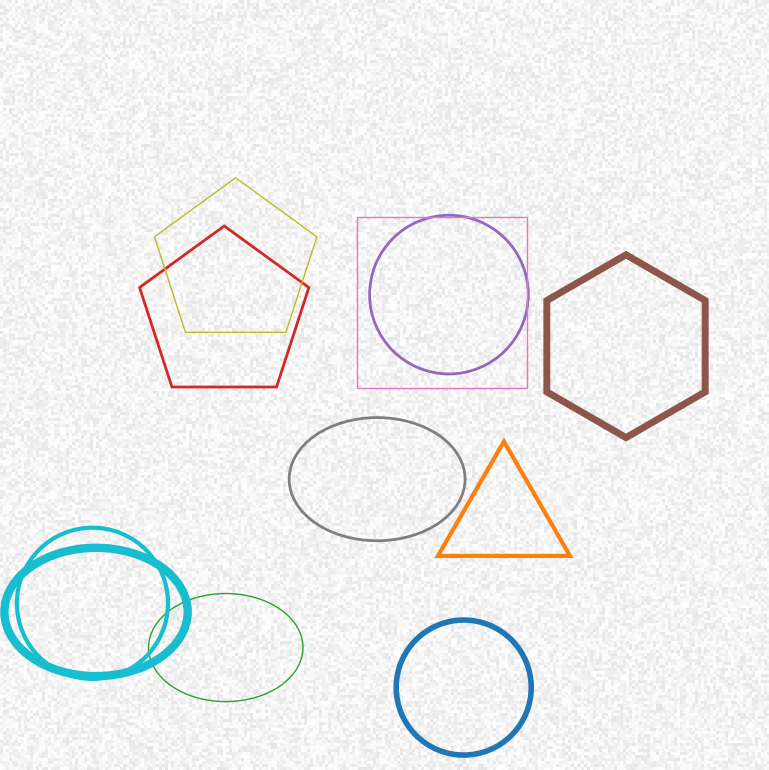[{"shape": "circle", "thickness": 2, "radius": 0.44, "center": [0.602, 0.107]}, {"shape": "triangle", "thickness": 1.5, "radius": 0.5, "center": [0.654, 0.328]}, {"shape": "oval", "thickness": 0.5, "radius": 0.5, "center": [0.293, 0.159]}, {"shape": "pentagon", "thickness": 1, "radius": 0.58, "center": [0.291, 0.591]}, {"shape": "circle", "thickness": 1, "radius": 0.52, "center": [0.583, 0.617]}, {"shape": "hexagon", "thickness": 2.5, "radius": 0.59, "center": [0.813, 0.55]}, {"shape": "square", "thickness": 0.5, "radius": 0.55, "center": [0.574, 0.607]}, {"shape": "oval", "thickness": 1, "radius": 0.57, "center": [0.49, 0.378]}, {"shape": "pentagon", "thickness": 0.5, "radius": 0.55, "center": [0.306, 0.658]}, {"shape": "oval", "thickness": 3, "radius": 0.6, "center": [0.125, 0.205]}, {"shape": "circle", "thickness": 1.5, "radius": 0.49, "center": [0.12, 0.217]}]